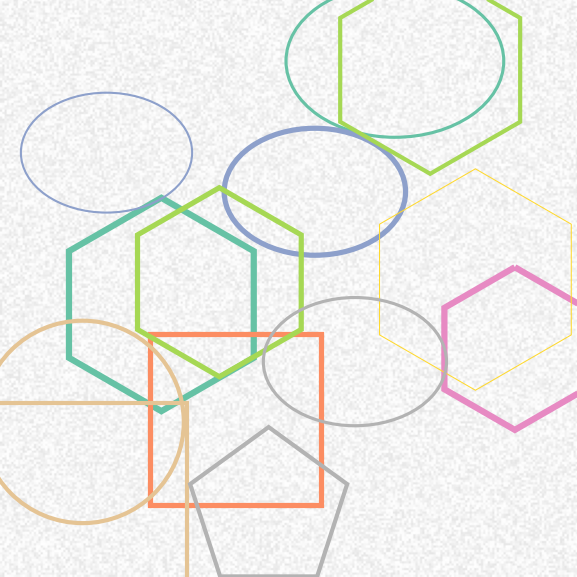[{"shape": "hexagon", "thickness": 3, "radius": 0.92, "center": [0.279, 0.472]}, {"shape": "oval", "thickness": 1.5, "radius": 0.94, "center": [0.684, 0.893]}, {"shape": "square", "thickness": 2.5, "radius": 0.74, "center": [0.407, 0.272]}, {"shape": "oval", "thickness": 1, "radius": 0.74, "center": [0.184, 0.735]}, {"shape": "oval", "thickness": 2.5, "radius": 0.79, "center": [0.545, 0.667]}, {"shape": "hexagon", "thickness": 3, "radius": 0.7, "center": [0.892, 0.396]}, {"shape": "hexagon", "thickness": 2, "radius": 0.9, "center": [0.745, 0.878]}, {"shape": "hexagon", "thickness": 2.5, "radius": 0.82, "center": [0.38, 0.51]}, {"shape": "hexagon", "thickness": 0.5, "radius": 0.96, "center": [0.823, 0.515]}, {"shape": "circle", "thickness": 2, "radius": 0.88, "center": [0.143, 0.269]}, {"shape": "square", "thickness": 2, "radius": 1.0, "center": [0.124, 0.103]}, {"shape": "pentagon", "thickness": 2, "radius": 0.71, "center": [0.465, 0.117]}, {"shape": "oval", "thickness": 1.5, "radius": 0.79, "center": [0.615, 0.373]}]